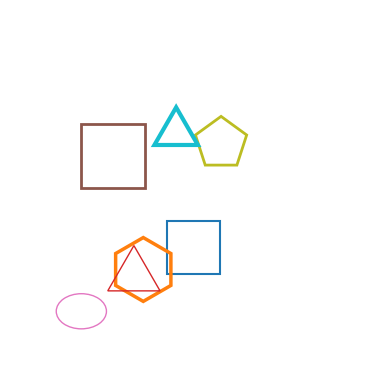[{"shape": "square", "thickness": 1.5, "radius": 0.34, "center": [0.503, 0.358]}, {"shape": "hexagon", "thickness": 2.5, "radius": 0.41, "center": [0.372, 0.3]}, {"shape": "triangle", "thickness": 1, "radius": 0.39, "center": [0.348, 0.284]}, {"shape": "square", "thickness": 2, "radius": 0.41, "center": [0.294, 0.594]}, {"shape": "oval", "thickness": 1, "radius": 0.33, "center": [0.211, 0.191]}, {"shape": "pentagon", "thickness": 2, "radius": 0.35, "center": [0.574, 0.628]}, {"shape": "triangle", "thickness": 3, "radius": 0.33, "center": [0.458, 0.656]}]